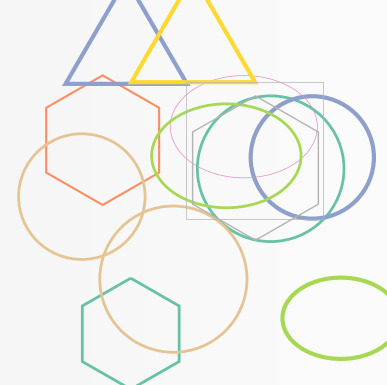[{"shape": "hexagon", "thickness": 2, "radius": 0.72, "center": [0.337, 0.133]}, {"shape": "circle", "thickness": 2, "radius": 0.95, "center": [0.698, 0.562]}, {"shape": "hexagon", "thickness": 1.5, "radius": 0.84, "center": [0.265, 0.636]}, {"shape": "circle", "thickness": 3, "radius": 0.8, "center": [0.806, 0.591]}, {"shape": "triangle", "thickness": 3, "radius": 0.9, "center": [0.326, 0.873]}, {"shape": "oval", "thickness": 0.5, "radius": 0.95, "center": [0.629, 0.671]}, {"shape": "oval", "thickness": 2, "radius": 0.96, "center": [0.584, 0.595]}, {"shape": "oval", "thickness": 3, "radius": 0.75, "center": [0.88, 0.173]}, {"shape": "triangle", "thickness": 3, "radius": 0.92, "center": [0.499, 0.879]}, {"shape": "circle", "thickness": 2, "radius": 0.82, "center": [0.211, 0.489]}, {"shape": "circle", "thickness": 2, "radius": 0.95, "center": [0.447, 0.275]}, {"shape": "hexagon", "thickness": 1, "radius": 0.94, "center": [0.659, 0.563]}, {"shape": "square", "thickness": 0.5, "radius": 0.89, "center": [0.656, 0.609]}]